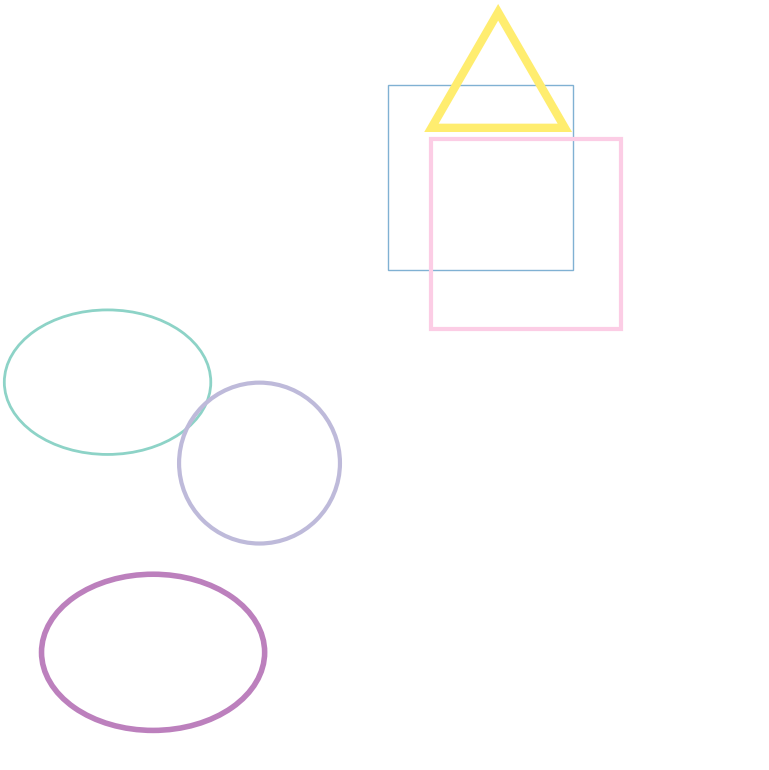[{"shape": "oval", "thickness": 1, "radius": 0.67, "center": [0.14, 0.504]}, {"shape": "circle", "thickness": 1.5, "radius": 0.52, "center": [0.337, 0.399]}, {"shape": "square", "thickness": 0.5, "radius": 0.6, "center": [0.624, 0.77]}, {"shape": "square", "thickness": 1.5, "radius": 0.62, "center": [0.683, 0.696]}, {"shape": "oval", "thickness": 2, "radius": 0.72, "center": [0.199, 0.153]}, {"shape": "triangle", "thickness": 3, "radius": 0.5, "center": [0.647, 0.884]}]